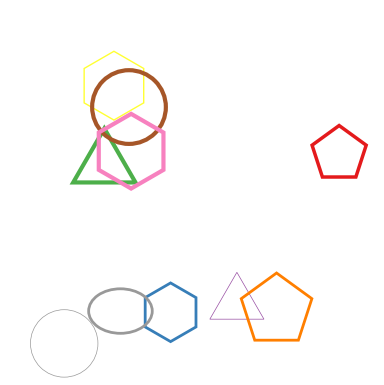[{"shape": "pentagon", "thickness": 2.5, "radius": 0.37, "center": [0.881, 0.6]}, {"shape": "hexagon", "thickness": 2, "radius": 0.38, "center": [0.443, 0.189]}, {"shape": "triangle", "thickness": 3, "radius": 0.47, "center": [0.271, 0.573]}, {"shape": "triangle", "thickness": 0.5, "radius": 0.41, "center": [0.615, 0.212]}, {"shape": "pentagon", "thickness": 2, "radius": 0.48, "center": [0.718, 0.194]}, {"shape": "hexagon", "thickness": 1, "radius": 0.45, "center": [0.296, 0.777]}, {"shape": "circle", "thickness": 3, "radius": 0.48, "center": [0.335, 0.722]}, {"shape": "hexagon", "thickness": 3, "radius": 0.48, "center": [0.341, 0.607]}, {"shape": "circle", "thickness": 0.5, "radius": 0.44, "center": [0.167, 0.108]}, {"shape": "oval", "thickness": 2, "radius": 0.41, "center": [0.313, 0.192]}]